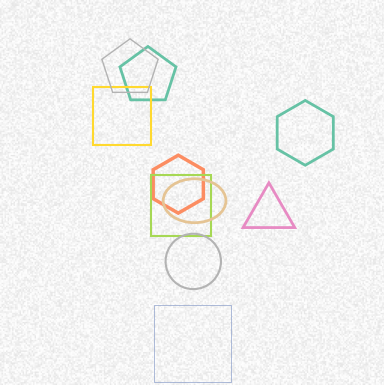[{"shape": "hexagon", "thickness": 2, "radius": 0.42, "center": [0.793, 0.655]}, {"shape": "pentagon", "thickness": 2, "radius": 0.38, "center": [0.384, 0.803]}, {"shape": "hexagon", "thickness": 2.5, "radius": 0.38, "center": [0.463, 0.522]}, {"shape": "square", "thickness": 0.5, "radius": 0.5, "center": [0.501, 0.107]}, {"shape": "triangle", "thickness": 2, "radius": 0.39, "center": [0.698, 0.448]}, {"shape": "square", "thickness": 1.5, "radius": 0.39, "center": [0.469, 0.466]}, {"shape": "square", "thickness": 1.5, "radius": 0.38, "center": [0.316, 0.698]}, {"shape": "oval", "thickness": 2, "radius": 0.41, "center": [0.505, 0.479]}, {"shape": "circle", "thickness": 1.5, "radius": 0.36, "center": [0.502, 0.321]}, {"shape": "pentagon", "thickness": 1, "radius": 0.38, "center": [0.338, 0.822]}]